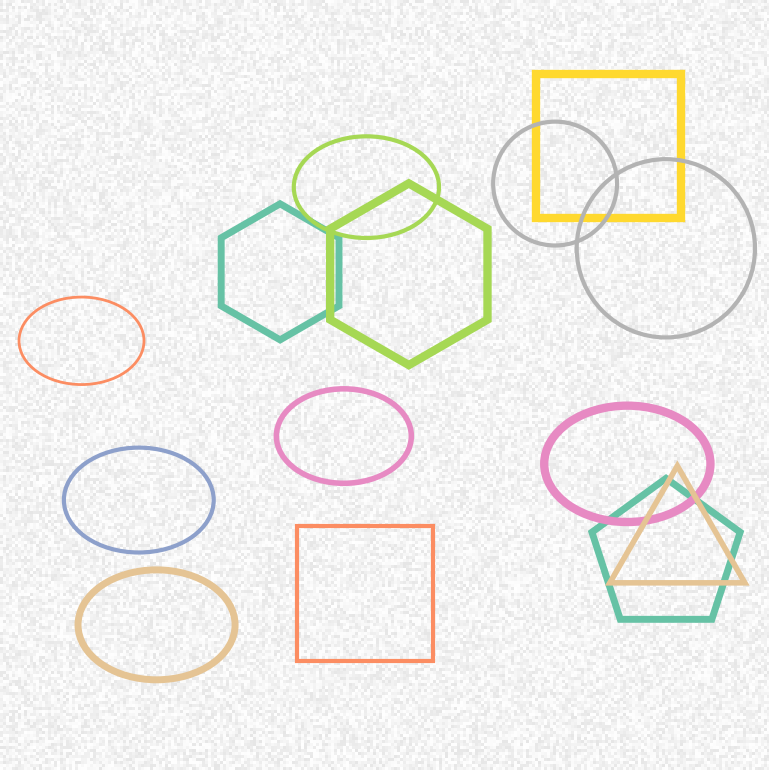[{"shape": "hexagon", "thickness": 2.5, "radius": 0.44, "center": [0.364, 0.647]}, {"shape": "pentagon", "thickness": 2.5, "radius": 0.51, "center": [0.865, 0.278]}, {"shape": "oval", "thickness": 1, "radius": 0.41, "center": [0.106, 0.557]}, {"shape": "square", "thickness": 1.5, "radius": 0.44, "center": [0.474, 0.229]}, {"shape": "oval", "thickness": 1.5, "radius": 0.49, "center": [0.18, 0.351]}, {"shape": "oval", "thickness": 2, "radius": 0.44, "center": [0.447, 0.434]}, {"shape": "oval", "thickness": 3, "radius": 0.54, "center": [0.815, 0.398]}, {"shape": "hexagon", "thickness": 3, "radius": 0.59, "center": [0.531, 0.644]}, {"shape": "oval", "thickness": 1.5, "radius": 0.47, "center": [0.476, 0.757]}, {"shape": "square", "thickness": 3, "radius": 0.47, "center": [0.79, 0.81]}, {"shape": "triangle", "thickness": 2, "radius": 0.51, "center": [0.88, 0.294]}, {"shape": "oval", "thickness": 2.5, "radius": 0.51, "center": [0.203, 0.189]}, {"shape": "circle", "thickness": 1.5, "radius": 0.4, "center": [0.721, 0.762]}, {"shape": "circle", "thickness": 1.5, "radius": 0.58, "center": [0.865, 0.678]}]